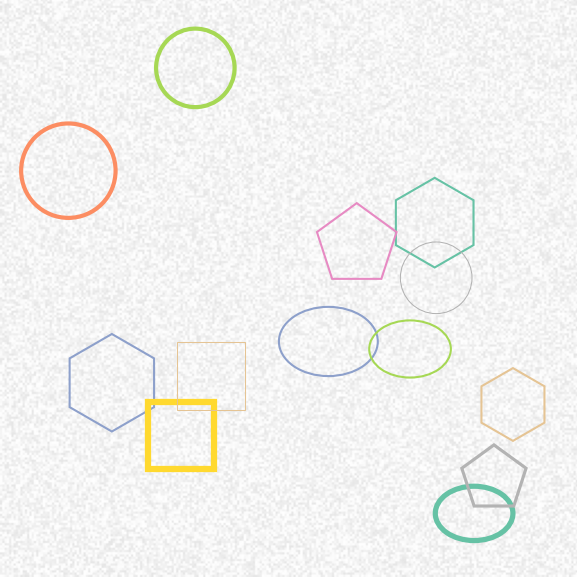[{"shape": "oval", "thickness": 2.5, "radius": 0.34, "center": [0.821, 0.11]}, {"shape": "hexagon", "thickness": 1, "radius": 0.39, "center": [0.753, 0.614]}, {"shape": "circle", "thickness": 2, "radius": 0.41, "center": [0.118, 0.704]}, {"shape": "hexagon", "thickness": 1, "radius": 0.42, "center": [0.194, 0.336]}, {"shape": "oval", "thickness": 1, "radius": 0.43, "center": [0.569, 0.408]}, {"shape": "pentagon", "thickness": 1, "radius": 0.36, "center": [0.618, 0.575]}, {"shape": "oval", "thickness": 1, "radius": 0.35, "center": [0.71, 0.395]}, {"shape": "circle", "thickness": 2, "radius": 0.34, "center": [0.338, 0.882]}, {"shape": "square", "thickness": 3, "radius": 0.29, "center": [0.313, 0.245]}, {"shape": "hexagon", "thickness": 1, "radius": 0.32, "center": [0.888, 0.299]}, {"shape": "square", "thickness": 0.5, "radius": 0.3, "center": [0.365, 0.348]}, {"shape": "circle", "thickness": 0.5, "radius": 0.31, "center": [0.755, 0.518]}, {"shape": "pentagon", "thickness": 1.5, "radius": 0.29, "center": [0.855, 0.17]}]